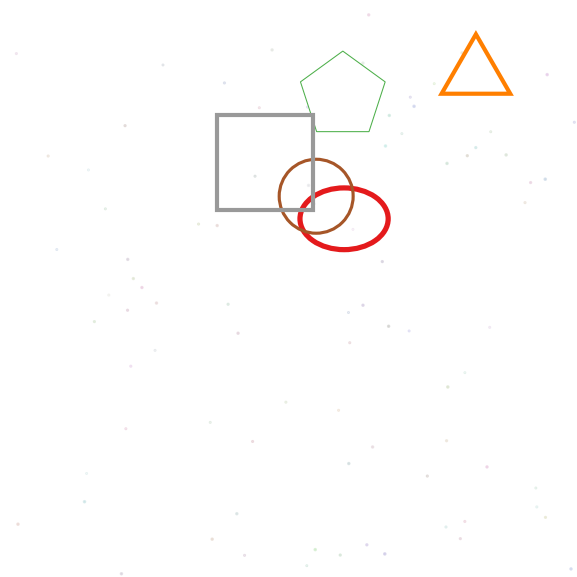[{"shape": "oval", "thickness": 2.5, "radius": 0.38, "center": [0.596, 0.62]}, {"shape": "pentagon", "thickness": 0.5, "radius": 0.39, "center": [0.594, 0.834]}, {"shape": "triangle", "thickness": 2, "radius": 0.34, "center": [0.824, 0.871]}, {"shape": "circle", "thickness": 1.5, "radius": 0.32, "center": [0.547, 0.659]}, {"shape": "square", "thickness": 2, "radius": 0.41, "center": [0.459, 0.718]}]